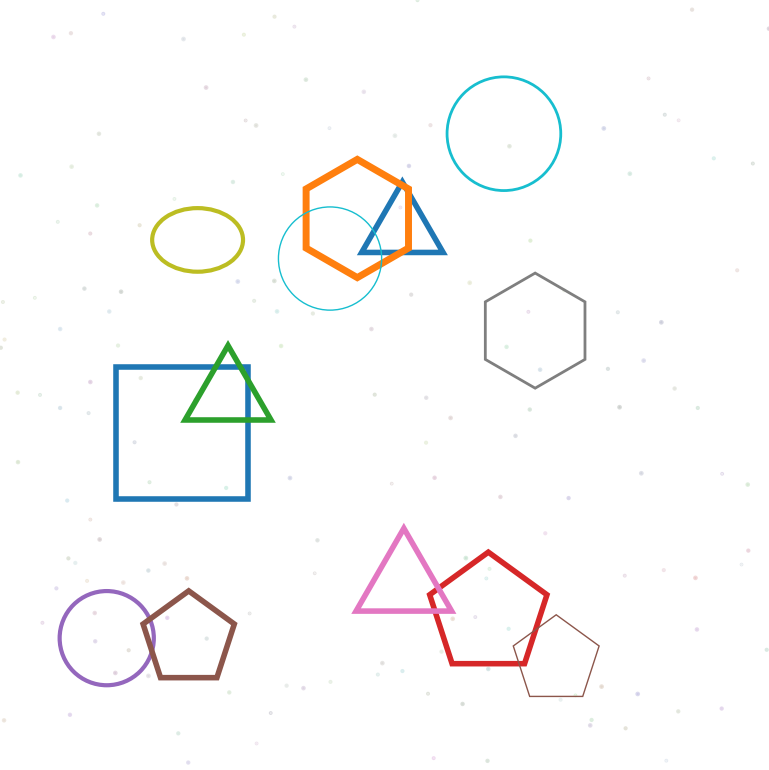[{"shape": "square", "thickness": 2, "radius": 0.43, "center": [0.237, 0.438]}, {"shape": "triangle", "thickness": 2, "radius": 0.31, "center": [0.523, 0.703]}, {"shape": "hexagon", "thickness": 2.5, "radius": 0.38, "center": [0.464, 0.716]}, {"shape": "triangle", "thickness": 2, "radius": 0.32, "center": [0.296, 0.487]}, {"shape": "pentagon", "thickness": 2, "radius": 0.4, "center": [0.634, 0.203]}, {"shape": "circle", "thickness": 1.5, "radius": 0.31, "center": [0.139, 0.171]}, {"shape": "pentagon", "thickness": 2, "radius": 0.31, "center": [0.245, 0.17]}, {"shape": "pentagon", "thickness": 0.5, "radius": 0.29, "center": [0.722, 0.143]}, {"shape": "triangle", "thickness": 2, "radius": 0.36, "center": [0.524, 0.242]}, {"shape": "hexagon", "thickness": 1, "radius": 0.37, "center": [0.695, 0.571]}, {"shape": "oval", "thickness": 1.5, "radius": 0.29, "center": [0.257, 0.688]}, {"shape": "circle", "thickness": 0.5, "radius": 0.34, "center": [0.429, 0.664]}, {"shape": "circle", "thickness": 1, "radius": 0.37, "center": [0.654, 0.826]}]